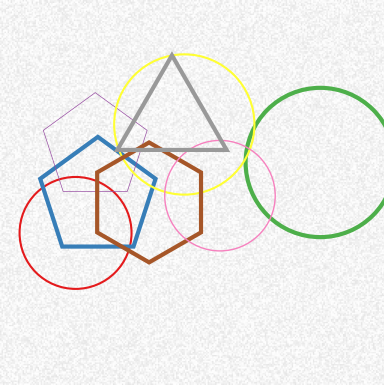[{"shape": "circle", "thickness": 1.5, "radius": 0.73, "center": [0.196, 0.395]}, {"shape": "pentagon", "thickness": 3, "radius": 0.79, "center": [0.254, 0.487]}, {"shape": "circle", "thickness": 3, "radius": 0.97, "center": [0.832, 0.578]}, {"shape": "pentagon", "thickness": 0.5, "radius": 0.71, "center": [0.247, 0.618]}, {"shape": "circle", "thickness": 1.5, "radius": 0.91, "center": [0.479, 0.677]}, {"shape": "hexagon", "thickness": 3, "radius": 0.78, "center": [0.387, 0.474]}, {"shape": "circle", "thickness": 1, "radius": 0.72, "center": [0.571, 0.492]}, {"shape": "triangle", "thickness": 3, "radius": 0.82, "center": [0.447, 0.692]}]